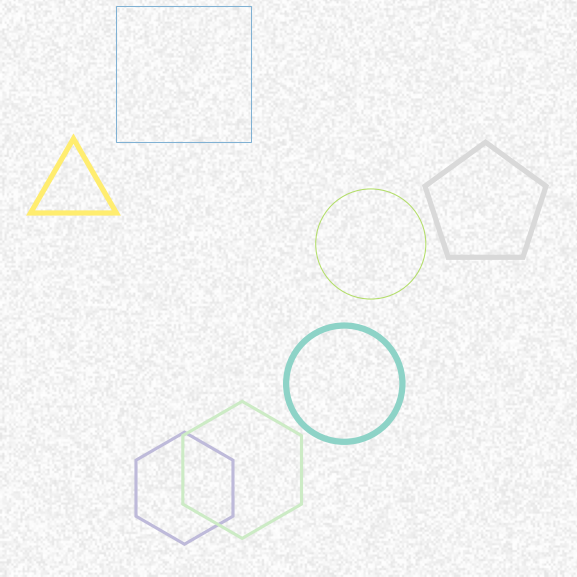[{"shape": "circle", "thickness": 3, "radius": 0.5, "center": [0.596, 0.335]}, {"shape": "hexagon", "thickness": 1.5, "radius": 0.48, "center": [0.319, 0.154]}, {"shape": "square", "thickness": 0.5, "radius": 0.59, "center": [0.318, 0.871]}, {"shape": "circle", "thickness": 0.5, "radius": 0.48, "center": [0.642, 0.577]}, {"shape": "pentagon", "thickness": 2.5, "radius": 0.55, "center": [0.841, 0.643]}, {"shape": "hexagon", "thickness": 1.5, "radius": 0.59, "center": [0.419, 0.186]}, {"shape": "triangle", "thickness": 2.5, "radius": 0.43, "center": [0.127, 0.673]}]